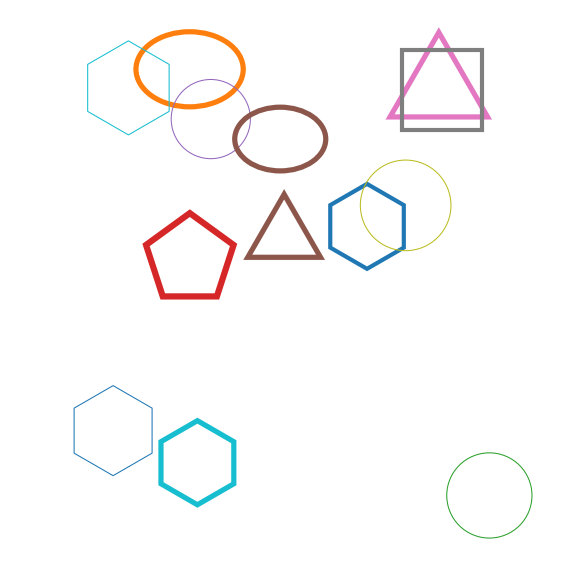[{"shape": "hexagon", "thickness": 0.5, "radius": 0.39, "center": [0.196, 0.253]}, {"shape": "hexagon", "thickness": 2, "radius": 0.37, "center": [0.636, 0.607]}, {"shape": "oval", "thickness": 2.5, "radius": 0.46, "center": [0.328, 0.879]}, {"shape": "circle", "thickness": 0.5, "radius": 0.37, "center": [0.847, 0.141]}, {"shape": "pentagon", "thickness": 3, "radius": 0.4, "center": [0.329, 0.55]}, {"shape": "circle", "thickness": 0.5, "radius": 0.34, "center": [0.365, 0.793]}, {"shape": "oval", "thickness": 2.5, "radius": 0.39, "center": [0.485, 0.758]}, {"shape": "triangle", "thickness": 2.5, "radius": 0.36, "center": [0.492, 0.59]}, {"shape": "triangle", "thickness": 2.5, "radius": 0.49, "center": [0.76, 0.845]}, {"shape": "square", "thickness": 2, "radius": 0.35, "center": [0.766, 0.843]}, {"shape": "circle", "thickness": 0.5, "radius": 0.39, "center": [0.702, 0.644]}, {"shape": "hexagon", "thickness": 2.5, "radius": 0.36, "center": [0.342, 0.198]}, {"shape": "hexagon", "thickness": 0.5, "radius": 0.41, "center": [0.222, 0.847]}]